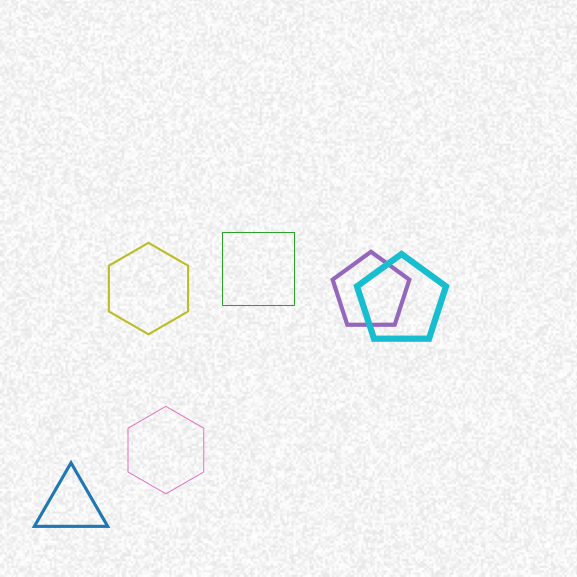[{"shape": "triangle", "thickness": 1.5, "radius": 0.37, "center": [0.123, 0.124]}, {"shape": "square", "thickness": 0.5, "radius": 0.32, "center": [0.447, 0.535]}, {"shape": "pentagon", "thickness": 2, "radius": 0.35, "center": [0.642, 0.493]}, {"shape": "hexagon", "thickness": 0.5, "radius": 0.38, "center": [0.287, 0.22]}, {"shape": "hexagon", "thickness": 1, "radius": 0.4, "center": [0.257, 0.499]}, {"shape": "pentagon", "thickness": 3, "radius": 0.41, "center": [0.695, 0.478]}]